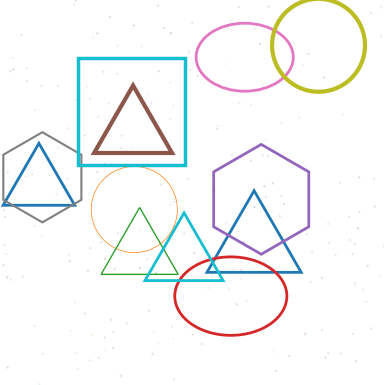[{"shape": "triangle", "thickness": 2, "radius": 0.54, "center": [0.101, 0.52]}, {"shape": "triangle", "thickness": 2, "radius": 0.71, "center": [0.66, 0.363]}, {"shape": "circle", "thickness": 0.5, "radius": 0.56, "center": [0.349, 0.456]}, {"shape": "triangle", "thickness": 1, "radius": 0.58, "center": [0.363, 0.345]}, {"shape": "oval", "thickness": 2, "radius": 0.73, "center": [0.6, 0.231]}, {"shape": "hexagon", "thickness": 2, "radius": 0.71, "center": [0.679, 0.482]}, {"shape": "triangle", "thickness": 3, "radius": 0.58, "center": [0.346, 0.661]}, {"shape": "oval", "thickness": 2, "radius": 0.63, "center": [0.636, 0.851]}, {"shape": "hexagon", "thickness": 1.5, "radius": 0.59, "center": [0.11, 0.54]}, {"shape": "circle", "thickness": 3, "radius": 0.6, "center": [0.827, 0.882]}, {"shape": "square", "thickness": 2.5, "radius": 0.69, "center": [0.342, 0.71]}, {"shape": "triangle", "thickness": 2, "radius": 0.59, "center": [0.478, 0.33]}]